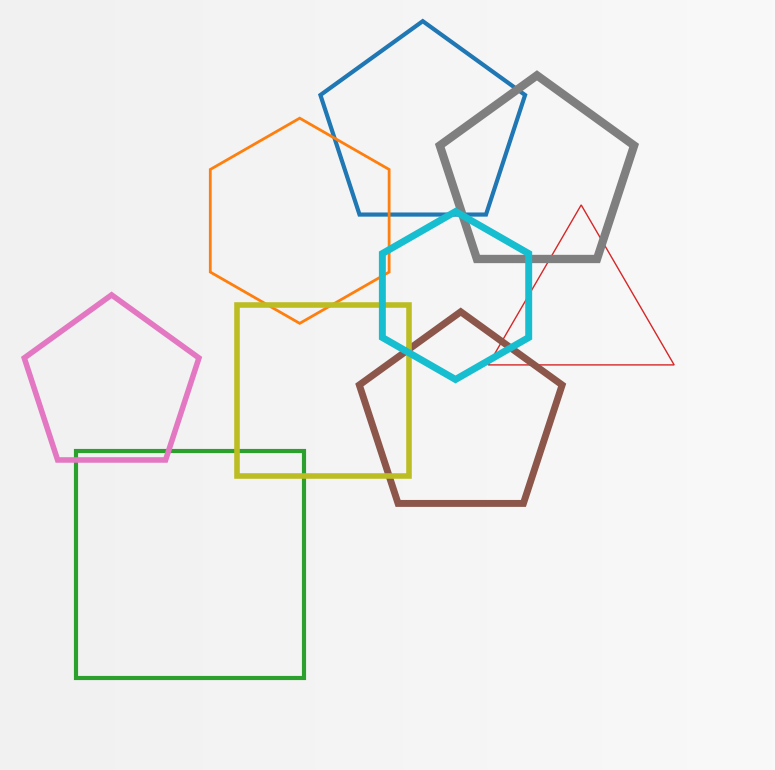[{"shape": "pentagon", "thickness": 1.5, "radius": 0.69, "center": [0.545, 0.834]}, {"shape": "hexagon", "thickness": 1, "radius": 0.67, "center": [0.387, 0.713]}, {"shape": "square", "thickness": 1.5, "radius": 0.74, "center": [0.245, 0.267]}, {"shape": "triangle", "thickness": 0.5, "radius": 0.69, "center": [0.75, 0.595]}, {"shape": "pentagon", "thickness": 2.5, "radius": 0.69, "center": [0.595, 0.458]}, {"shape": "pentagon", "thickness": 2, "radius": 0.59, "center": [0.144, 0.499]}, {"shape": "pentagon", "thickness": 3, "radius": 0.66, "center": [0.693, 0.77]}, {"shape": "square", "thickness": 2, "radius": 0.55, "center": [0.417, 0.493]}, {"shape": "hexagon", "thickness": 2.5, "radius": 0.55, "center": [0.588, 0.616]}]